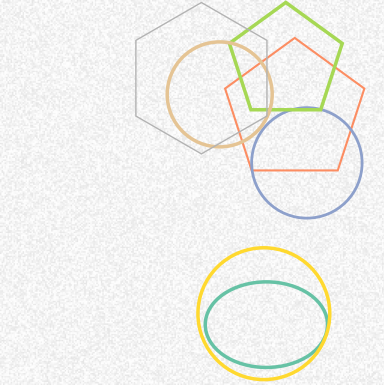[{"shape": "oval", "thickness": 2.5, "radius": 0.79, "center": [0.692, 0.157]}, {"shape": "pentagon", "thickness": 1.5, "radius": 0.95, "center": [0.766, 0.711]}, {"shape": "circle", "thickness": 2, "radius": 0.72, "center": [0.797, 0.577]}, {"shape": "pentagon", "thickness": 2.5, "radius": 0.77, "center": [0.742, 0.84]}, {"shape": "circle", "thickness": 2.5, "radius": 0.86, "center": [0.685, 0.185]}, {"shape": "circle", "thickness": 2.5, "radius": 0.68, "center": [0.571, 0.755]}, {"shape": "hexagon", "thickness": 1, "radius": 0.98, "center": [0.523, 0.797]}]